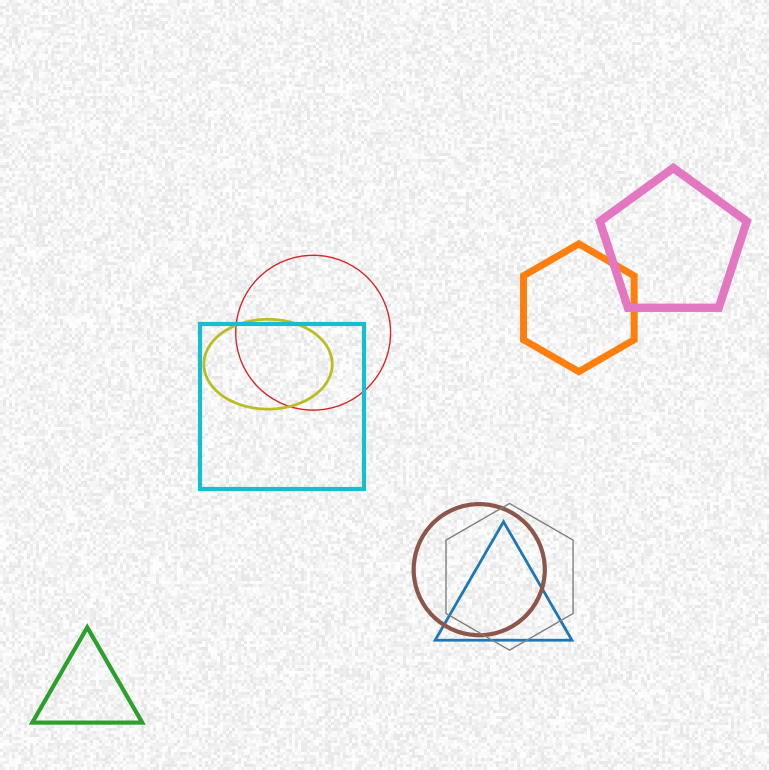[{"shape": "triangle", "thickness": 1, "radius": 0.51, "center": [0.654, 0.22]}, {"shape": "hexagon", "thickness": 2.5, "radius": 0.41, "center": [0.752, 0.6]}, {"shape": "triangle", "thickness": 1.5, "radius": 0.41, "center": [0.113, 0.103]}, {"shape": "circle", "thickness": 0.5, "radius": 0.5, "center": [0.407, 0.568]}, {"shape": "circle", "thickness": 1.5, "radius": 0.43, "center": [0.622, 0.26]}, {"shape": "pentagon", "thickness": 3, "radius": 0.5, "center": [0.874, 0.681]}, {"shape": "hexagon", "thickness": 0.5, "radius": 0.48, "center": [0.662, 0.251]}, {"shape": "oval", "thickness": 1, "radius": 0.42, "center": [0.348, 0.527]}, {"shape": "square", "thickness": 1.5, "radius": 0.53, "center": [0.367, 0.472]}]